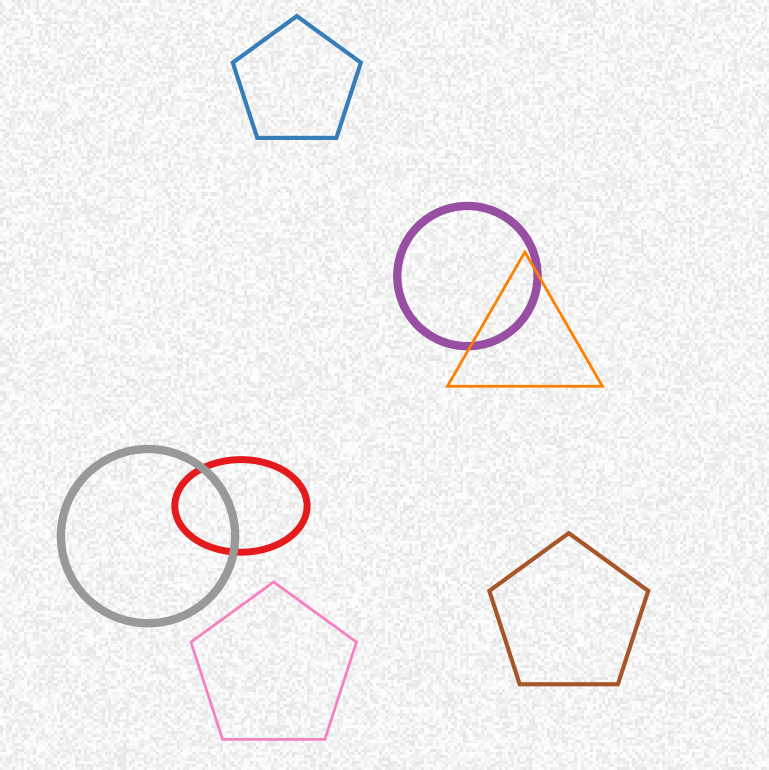[{"shape": "oval", "thickness": 2.5, "radius": 0.43, "center": [0.313, 0.343]}, {"shape": "pentagon", "thickness": 1.5, "radius": 0.44, "center": [0.385, 0.892]}, {"shape": "circle", "thickness": 3, "radius": 0.46, "center": [0.607, 0.641]}, {"shape": "triangle", "thickness": 1, "radius": 0.58, "center": [0.682, 0.556]}, {"shape": "pentagon", "thickness": 1.5, "radius": 0.54, "center": [0.739, 0.199]}, {"shape": "pentagon", "thickness": 1, "radius": 0.57, "center": [0.355, 0.131]}, {"shape": "circle", "thickness": 3, "radius": 0.57, "center": [0.192, 0.304]}]